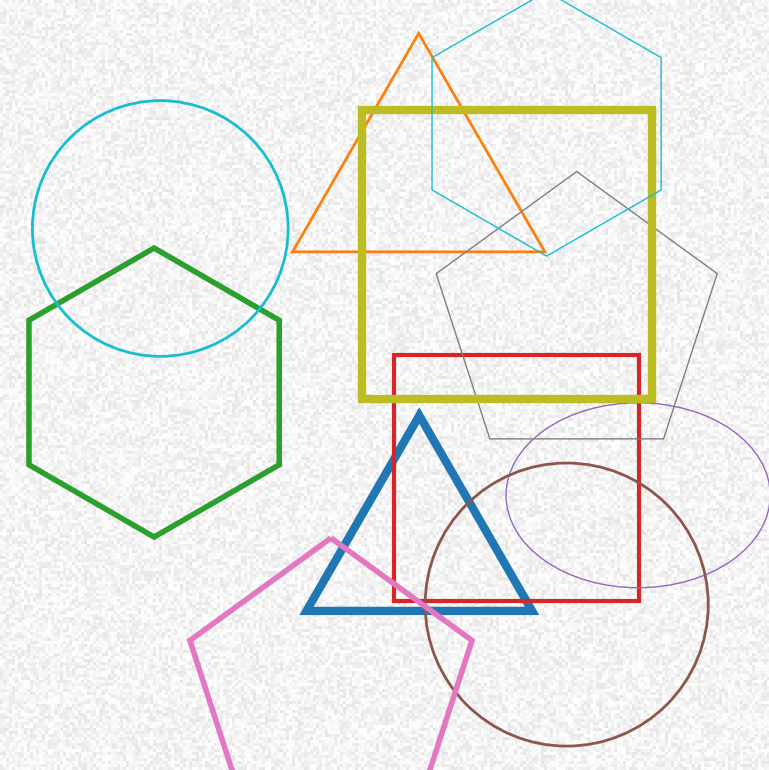[{"shape": "triangle", "thickness": 3, "radius": 0.85, "center": [0.545, 0.291]}, {"shape": "triangle", "thickness": 1, "radius": 0.95, "center": [0.544, 0.768]}, {"shape": "hexagon", "thickness": 2, "radius": 0.94, "center": [0.2, 0.49]}, {"shape": "square", "thickness": 1.5, "radius": 0.8, "center": [0.671, 0.379]}, {"shape": "oval", "thickness": 0.5, "radius": 0.86, "center": [0.829, 0.357]}, {"shape": "circle", "thickness": 1, "radius": 0.92, "center": [0.736, 0.215]}, {"shape": "pentagon", "thickness": 2, "radius": 0.96, "center": [0.43, 0.109]}, {"shape": "pentagon", "thickness": 0.5, "radius": 0.96, "center": [0.749, 0.585]}, {"shape": "square", "thickness": 3, "radius": 0.94, "center": [0.658, 0.67]}, {"shape": "circle", "thickness": 1, "radius": 0.83, "center": [0.208, 0.703]}, {"shape": "hexagon", "thickness": 0.5, "radius": 0.86, "center": [0.71, 0.839]}]